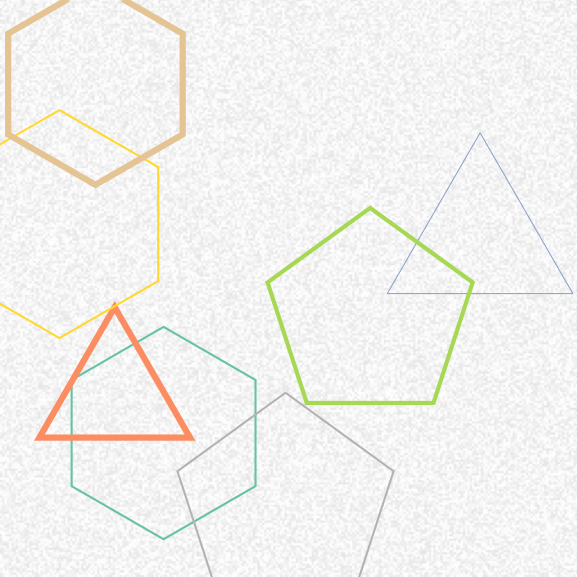[{"shape": "hexagon", "thickness": 1, "radius": 0.92, "center": [0.283, 0.249]}, {"shape": "triangle", "thickness": 3, "radius": 0.75, "center": [0.199, 0.317]}, {"shape": "triangle", "thickness": 0.5, "radius": 0.93, "center": [0.831, 0.584]}, {"shape": "pentagon", "thickness": 2, "radius": 0.93, "center": [0.641, 0.452]}, {"shape": "hexagon", "thickness": 1, "radius": 0.99, "center": [0.103, 0.611]}, {"shape": "hexagon", "thickness": 3, "radius": 0.87, "center": [0.165, 0.854]}, {"shape": "pentagon", "thickness": 1, "radius": 0.98, "center": [0.494, 0.122]}]